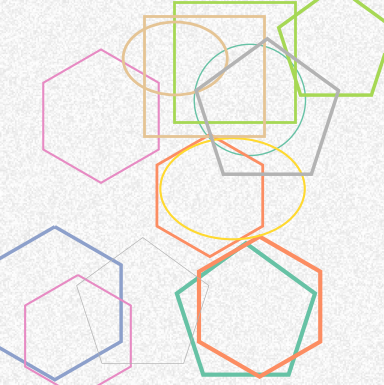[{"shape": "pentagon", "thickness": 3, "radius": 0.94, "center": [0.639, 0.179]}, {"shape": "circle", "thickness": 1, "radius": 0.72, "center": [0.649, 0.74]}, {"shape": "hexagon", "thickness": 2, "radius": 0.79, "center": [0.545, 0.492]}, {"shape": "hexagon", "thickness": 3, "radius": 0.91, "center": [0.674, 0.204]}, {"shape": "hexagon", "thickness": 2.5, "radius": 0.99, "center": [0.142, 0.212]}, {"shape": "hexagon", "thickness": 1.5, "radius": 0.79, "center": [0.203, 0.127]}, {"shape": "hexagon", "thickness": 1.5, "radius": 0.87, "center": [0.262, 0.698]}, {"shape": "square", "thickness": 2, "radius": 0.78, "center": [0.609, 0.839]}, {"shape": "pentagon", "thickness": 2.5, "radius": 0.78, "center": [0.873, 0.88]}, {"shape": "oval", "thickness": 1.5, "radius": 0.94, "center": [0.604, 0.51]}, {"shape": "square", "thickness": 2, "radius": 0.78, "center": [0.53, 0.802]}, {"shape": "oval", "thickness": 2, "radius": 0.68, "center": [0.455, 0.848]}, {"shape": "pentagon", "thickness": 2.5, "radius": 0.97, "center": [0.694, 0.705]}, {"shape": "pentagon", "thickness": 0.5, "radius": 0.9, "center": [0.371, 0.202]}]